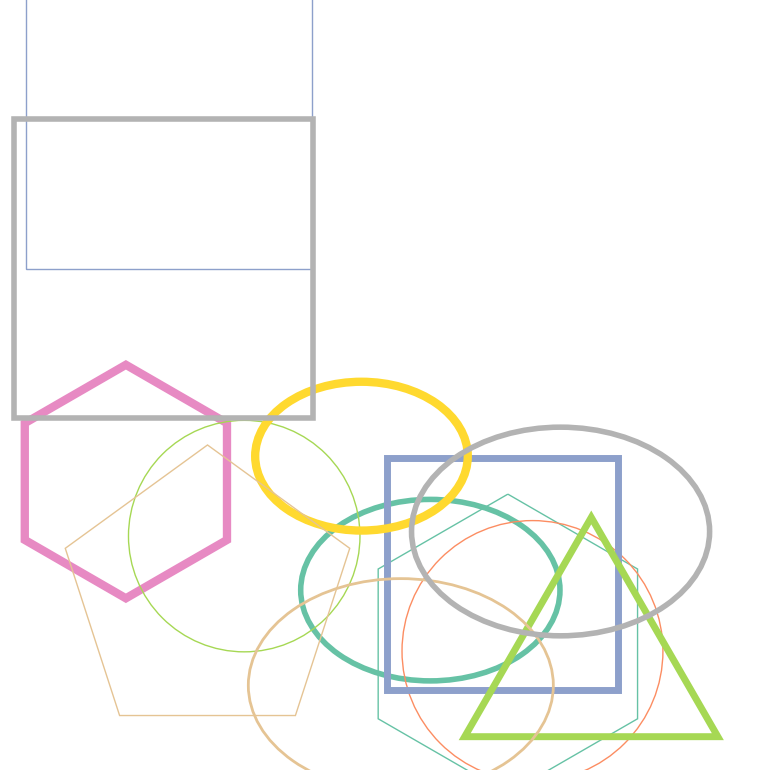[{"shape": "hexagon", "thickness": 0.5, "radius": 0.97, "center": [0.66, 0.164]}, {"shape": "oval", "thickness": 2, "radius": 0.84, "center": [0.559, 0.234]}, {"shape": "circle", "thickness": 0.5, "radius": 0.85, "center": [0.692, 0.154]}, {"shape": "square", "thickness": 0.5, "radius": 0.93, "center": [0.219, 0.836]}, {"shape": "square", "thickness": 2.5, "radius": 0.75, "center": [0.653, 0.254]}, {"shape": "hexagon", "thickness": 3, "radius": 0.76, "center": [0.163, 0.375]}, {"shape": "circle", "thickness": 0.5, "radius": 0.75, "center": [0.317, 0.304]}, {"shape": "triangle", "thickness": 2.5, "radius": 0.95, "center": [0.768, 0.138]}, {"shape": "oval", "thickness": 3, "radius": 0.69, "center": [0.469, 0.408]}, {"shape": "pentagon", "thickness": 0.5, "radius": 0.97, "center": [0.269, 0.228]}, {"shape": "oval", "thickness": 1, "radius": 0.99, "center": [0.521, 0.11]}, {"shape": "oval", "thickness": 2, "radius": 0.97, "center": [0.728, 0.31]}, {"shape": "square", "thickness": 2, "radius": 0.97, "center": [0.212, 0.651]}]